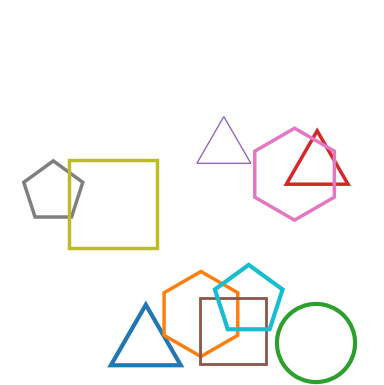[{"shape": "triangle", "thickness": 3, "radius": 0.52, "center": [0.379, 0.104]}, {"shape": "hexagon", "thickness": 2.5, "radius": 0.55, "center": [0.522, 0.184]}, {"shape": "circle", "thickness": 3, "radius": 0.51, "center": [0.821, 0.109]}, {"shape": "triangle", "thickness": 2.5, "radius": 0.46, "center": [0.824, 0.568]}, {"shape": "triangle", "thickness": 1, "radius": 0.4, "center": [0.581, 0.616]}, {"shape": "square", "thickness": 2, "radius": 0.43, "center": [0.606, 0.141]}, {"shape": "hexagon", "thickness": 2.5, "radius": 0.6, "center": [0.765, 0.548]}, {"shape": "pentagon", "thickness": 2.5, "radius": 0.4, "center": [0.138, 0.502]}, {"shape": "square", "thickness": 2.5, "radius": 0.57, "center": [0.294, 0.47]}, {"shape": "pentagon", "thickness": 3, "radius": 0.46, "center": [0.646, 0.22]}]